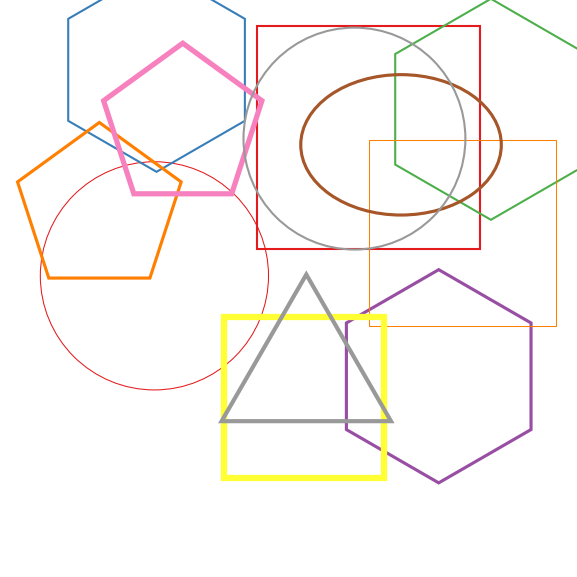[{"shape": "square", "thickness": 1, "radius": 0.97, "center": [0.638, 0.76]}, {"shape": "circle", "thickness": 0.5, "radius": 0.99, "center": [0.267, 0.521]}, {"shape": "hexagon", "thickness": 1, "radius": 0.88, "center": [0.271, 0.878]}, {"shape": "hexagon", "thickness": 1, "radius": 0.96, "center": [0.85, 0.81]}, {"shape": "hexagon", "thickness": 1.5, "radius": 0.92, "center": [0.76, 0.348]}, {"shape": "square", "thickness": 0.5, "radius": 0.81, "center": [0.801, 0.595]}, {"shape": "pentagon", "thickness": 1.5, "radius": 0.74, "center": [0.172, 0.638]}, {"shape": "square", "thickness": 3, "radius": 0.7, "center": [0.526, 0.311]}, {"shape": "oval", "thickness": 1.5, "radius": 0.87, "center": [0.694, 0.748]}, {"shape": "pentagon", "thickness": 2.5, "radius": 0.72, "center": [0.316, 0.78]}, {"shape": "triangle", "thickness": 2, "radius": 0.85, "center": [0.53, 0.354]}, {"shape": "circle", "thickness": 1, "radius": 0.96, "center": [0.614, 0.759]}]